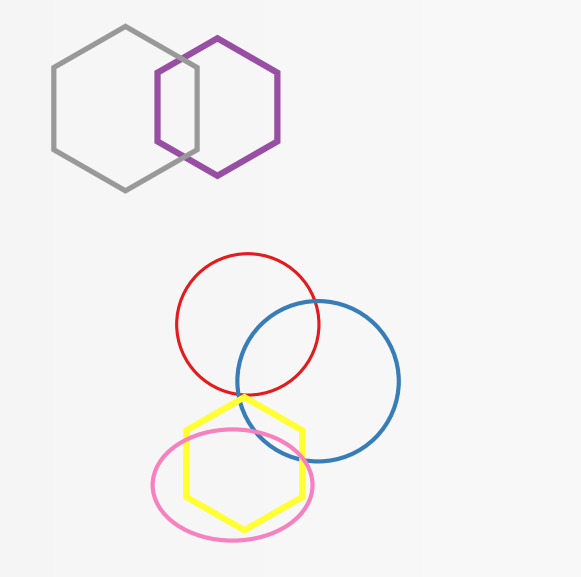[{"shape": "circle", "thickness": 1.5, "radius": 0.61, "center": [0.426, 0.437]}, {"shape": "circle", "thickness": 2, "radius": 0.69, "center": [0.547, 0.339]}, {"shape": "hexagon", "thickness": 3, "radius": 0.6, "center": [0.374, 0.814]}, {"shape": "hexagon", "thickness": 3, "radius": 0.58, "center": [0.42, 0.196]}, {"shape": "oval", "thickness": 2, "radius": 0.69, "center": [0.4, 0.159]}, {"shape": "hexagon", "thickness": 2.5, "radius": 0.71, "center": [0.216, 0.811]}]